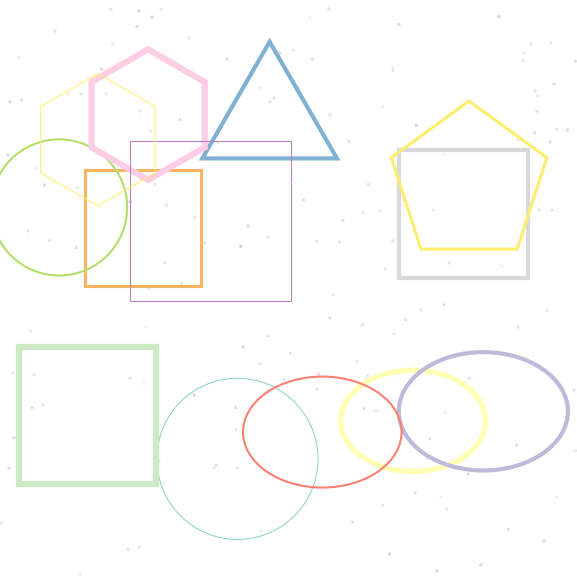[{"shape": "circle", "thickness": 0.5, "radius": 0.7, "center": [0.411, 0.205]}, {"shape": "oval", "thickness": 2.5, "radius": 0.63, "center": [0.715, 0.27]}, {"shape": "oval", "thickness": 2, "radius": 0.73, "center": [0.837, 0.287]}, {"shape": "oval", "thickness": 1, "radius": 0.69, "center": [0.558, 0.251]}, {"shape": "triangle", "thickness": 2, "radius": 0.67, "center": [0.467, 0.792]}, {"shape": "square", "thickness": 1.5, "radius": 0.5, "center": [0.248, 0.604]}, {"shape": "circle", "thickness": 1, "radius": 0.59, "center": [0.102, 0.64]}, {"shape": "hexagon", "thickness": 3, "radius": 0.57, "center": [0.257, 0.801]}, {"shape": "square", "thickness": 2, "radius": 0.56, "center": [0.803, 0.629]}, {"shape": "square", "thickness": 0.5, "radius": 0.69, "center": [0.364, 0.616]}, {"shape": "square", "thickness": 3, "radius": 0.59, "center": [0.152, 0.279]}, {"shape": "pentagon", "thickness": 1.5, "radius": 0.71, "center": [0.812, 0.682]}, {"shape": "hexagon", "thickness": 0.5, "radius": 0.57, "center": [0.17, 0.757]}]